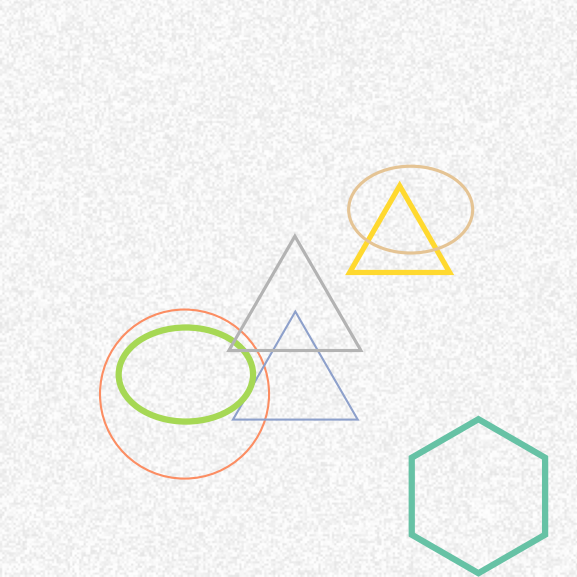[{"shape": "hexagon", "thickness": 3, "radius": 0.67, "center": [0.828, 0.14]}, {"shape": "circle", "thickness": 1, "radius": 0.73, "center": [0.32, 0.317]}, {"shape": "triangle", "thickness": 1, "radius": 0.62, "center": [0.511, 0.335]}, {"shape": "oval", "thickness": 3, "radius": 0.58, "center": [0.322, 0.351]}, {"shape": "triangle", "thickness": 2.5, "radius": 0.5, "center": [0.692, 0.577]}, {"shape": "oval", "thickness": 1.5, "radius": 0.54, "center": [0.711, 0.636]}, {"shape": "triangle", "thickness": 1.5, "radius": 0.66, "center": [0.511, 0.458]}]